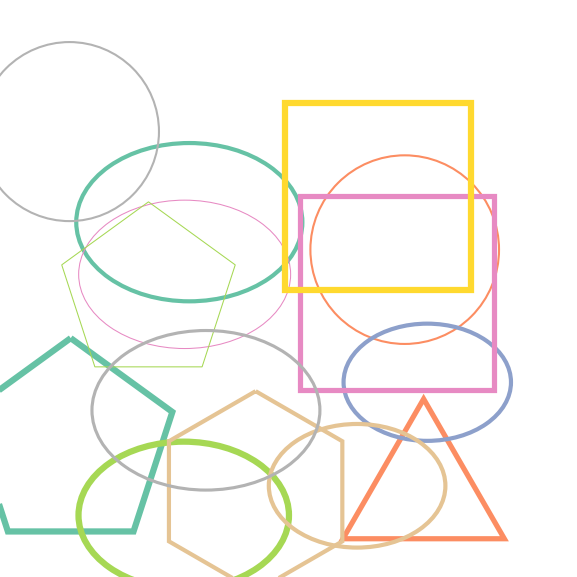[{"shape": "pentagon", "thickness": 3, "radius": 0.93, "center": [0.122, 0.229]}, {"shape": "oval", "thickness": 2, "radius": 0.98, "center": [0.328, 0.614]}, {"shape": "circle", "thickness": 1, "radius": 0.82, "center": [0.701, 0.567]}, {"shape": "triangle", "thickness": 2.5, "radius": 0.81, "center": [0.734, 0.147]}, {"shape": "oval", "thickness": 2, "radius": 0.72, "center": [0.74, 0.337]}, {"shape": "oval", "thickness": 0.5, "radius": 0.92, "center": [0.32, 0.524]}, {"shape": "square", "thickness": 2.5, "radius": 0.84, "center": [0.687, 0.491]}, {"shape": "oval", "thickness": 3, "radius": 0.91, "center": [0.318, 0.107]}, {"shape": "pentagon", "thickness": 0.5, "radius": 0.79, "center": [0.257, 0.492]}, {"shape": "square", "thickness": 3, "radius": 0.81, "center": [0.655, 0.659]}, {"shape": "hexagon", "thickness": 2, "radius": 0.87, "center": [0.443, 0.148]}, {"shape": "oval", "thickness": 2, "radius": 0.76, "center": [0.618, 0.158]}, {"shape": "circle", "thickness": 1, "radius": 0.78, "center": [0.12, 0.771]}, {"shape": "oval", "thickness": 1.5, "radius": 0.99, "center": [0.357, 0.289]}]